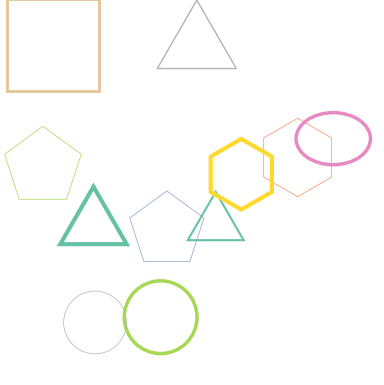[{"shape": "triangle", "thickness": 3, "radius": 0.5, "center": [0.243, 0.416]}, {"shape": "triangle", "thickness": 1.5, "radius": 0.42, "center": [0.56, 0.418]}, {"shape": "hexagon", "thickness": 0.5, "radius": 0.51, "center": [0.773, 0.591]}, {"shape": "pentagon", "thickness": 0.5, "radius": 0.51, "center": [0.433, 0.402]}, {"shape": "oval", "thickness": 2.5, "radius": 0.48, "center": [0.866, 0.64]}, {"shape": "circle", "thickness": 2.5, "radius": 0.47, "center": [0.417, 0.176]}, {"shape": "pentagon", "thickness": 0.5, "radius": 0.52, "center": [0.111, 0.567]}, {"shape": "hexagon", "thickness": 3, "radius": 0.46, "center": [0.627, 0.547]}, {"shape": "square", "thickness": 2, "radius": 0.6, "center": [0.139, 0.883]}, {"shape": "circle", "thickness": 0.5, "radius": 0.41, "center": [0.247, 0.162]}, {"shape": "triangle", "thickness": 1, "radius": 0.59, "center": [0.511, 0.881]}]